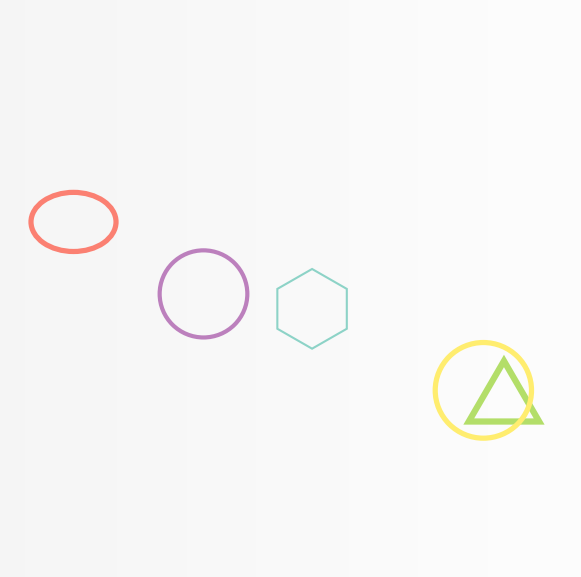[{"shape": "hexagon", "thickness": 1, "radius": 0.34, "center": [0.537, 0.464]}, {"shape": "oval", "thickness": 2.5, "radius": 0.37, "center": [0.126, 0.615]}, {"shape": "triangle", "thickness": 3, "radius": 0.35, "center": [0.867, 0.304]}, {"shape": "circle", "thickness": 2, "radius": 0.38, "center": [0.35, 0.49]}, {"shape": "circle", "thickness": 2.5, "radius": 0.41, "center": [0.832, 0.323]}]